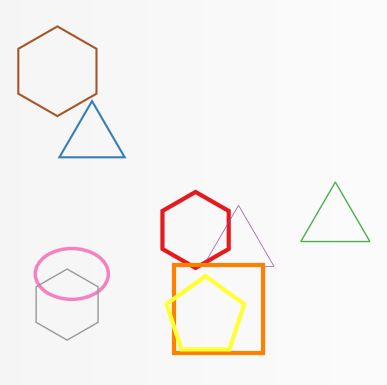[{"shape": "hexagon", "thickness": 3, "radius": 0.49, "center": [0.505, 0.403]}, {"shape": "triangle", "thickness": 1.5, "radius": 0.49, "center": [0.237, 0.64]}, {"shape": "triangle", "thickness": 1, "radius": 0.51, "center": [0.865, 0.424]}, {"shape": "triangle", "thickness": 0.5, "radius": 0.53, "center": [0.616, 0.361]}, {"shape": "square", "thickness": 3, "radius": 0.58, "center": [0.564, 0.197]}, {"shape": "pentagon", "thickness": 3, "radius": 0.53, "center": [0.53, 0.178]}, {"shape": "hexagon", "thickness": 1.5, "radius": 0.58, "center": [0.148, 0.815]}, {"shape": "oval", "thickness": 2.5, "radius": 0.47, "center": [0.185, 0.288]}, {"shape": "hexagon", "thickness": 1, "radius": 0.46, "center": [0.173, 0.209]}]